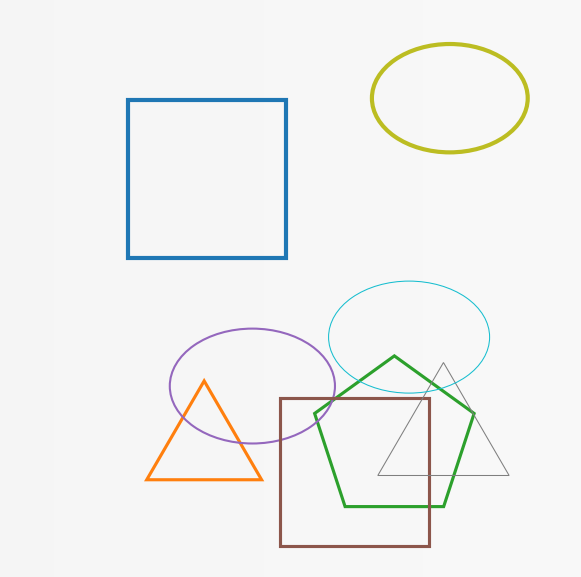[{"shape": "square", "thickness": 2, "radius": 0.68, "center": [0.356, 0.689]}, {"shape": "triangle", "thickness": 1.5, "radius": 0.57, "center": [0.351, 0.225]}, {"shape": "pentagon", "thickness": 1.5, "radius": 0.72, "center": [0.678, 0.239]}, {"shape": "oval", "thickness": 1, "radius": 0.71, "center": [0.434, 0.331]}, {"shape": "square", "thickness": 1.5, "radius": 0.64, "center": [0.61, 0.182]}, {"shape": "triangle", "thickness": 0.5, "radius": 0.65, "center": [0.763, 0.241]}, {"shape": "oval", "thickness": 2, "radius": 0.67, "center": [0.774, 0.829]}, {"shape": "oval", "thickness": 0.5, "radius": 0.69, "center": [0.704, 0.415]}]